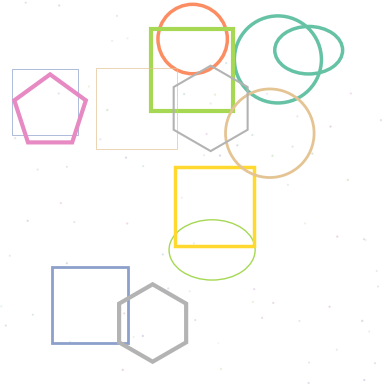[{"shape": "circle", "thickness": 2.5, "radius": 0.57, "center": [0.722, 0.846]}, {"shape": "oval", "thickness": 2.5, "radius": 0.44, "center": [0.802, 0.87]}, {"shape": "circle", "thickness": 2.5, "radius": 0.45, "center": [0.5, 0.899]}, {"shape": "square", "thickness": 2, "radius": 0.49, "center": [0.234, 0.208]}, {"shape": "square", "thickness": 0.5, "radius": 0.43, "center": [0.117, 0.736]}, {"shape": "pentagon", "thickness": 3, "radius": 0.49, "center": [0.13, 0.709]}, {"shape": "oval", "thickness": 1, "radius": 0.56, "center": [0.551, 0.351]}, {"shape": "square", "thickness": 3, "radius": 0.54, "center": [0.499, 0.818]}, {"shape": "square", "thickness": 2.5, "radius": 0.52, "center": [0.558, 0.463]}, {"shape": "square", "thickness": 0.5, "radius": 0.52, "center": [0.355, 0.719]}, {"shape": "circle", "thickness": 2, "radius": 0.58, "center": [0.701, 0.654]}, {"shape": "hexagon", "thickness": 1.5, "radius": 0.55, "center": [0.547, 0.718]}, {"shape": "hexagon", "thickness": 3, "radius": 0.5, "center": [0.396, 0.161]}]